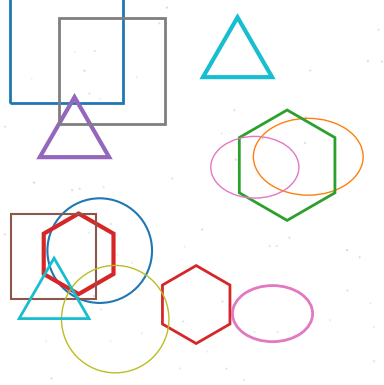[{"shape": "circle", "thickness": 1.5, "radius": 0.68, "center": [0.259, 0.349]}, {"shape": "square", "thickness": 2, "radius": 0.74, "center": [0.173, 0.881]}, {"shape": "oval", "thickness": 1, "radius": 0.71, "center": [0.801, 0.593]}, {"shape": "hexagon", "thickness": 2, "radius": 0.72, "center": [0.746, 0.571]}, {"shape": "hexagon", "thickness": 3, "radius": 0.52, "center": [0.204, 0.341]}, {"shape": "hexagon", "thickness": 2, "radius": 0.51, "center": [0.51, 0.209]}, {"shape": "triangle", "thickness": 3, "radius": 0.52, "center": [0.194, 0.644]}, {"shape": "square", "thickness": 1.5, "radius": 0.55, "center": [0.139, 0.334]}, {"shape": "oval", "thickness": 2, "radius": 0.52, "center": [0.708, 0.185]}, {"shape": "oval", "thickness": 1, "radius": 0.57, "center": [0.662, 0.566]}, {"shape": "square", "thickness": 2, "radius": 0.69, "center": [0.29, 0.816]}, {"shape": "circle", "thickness": 1, "radius": 0.7, "center": [0.299, 0.171]}, {"shape": "triangle", "thickness": 3, "radius": 0.52, "center": [0.617, 0.851]}, {"shape": "triangle", "thickness": 2, "radius": 0.52, "center": [0.14, 0.225]}]